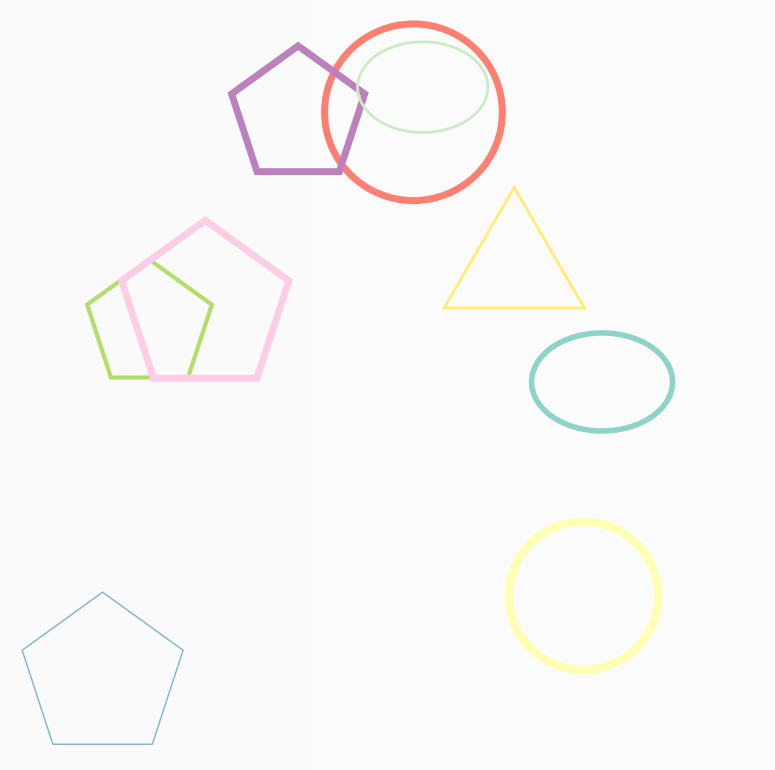[{"shape": "oval", "thickness": 2, "radius": 0.45, "center": [0.777, 0.504]}, {"shape": "circle", "thickness": 3, "radius": 0.48, "center": [0.753, 0.226]}, {"shape": "circle", "thickness": 2.5, "radius": 0.57, "center": [0.534, 0.854]}, {"shape": "pentagon", "thickness": 0.5, "radius": 0.55, "center": [0.132, 0.122]}, {"shape": "pentagon", "thickness": 1.5, "radius": 0.42, "center": [0.193, 0.578]}, {"shape": "pentagon", "thickness": 2.5, "radius": 0.57, "center": [0.265, 0.6]}, {"shape": "pentagon", "thickness": 2.5, "radius": 0.45, "center": [0.385, 0.85]}, {"shape": "oval", "thickness": 1, "radius": 0.42, "center": [0.545, 0.887]}, {"shape": "triangle", "thickness": 1, "radius": 0.52, "center": [0.664, 0.652]}]